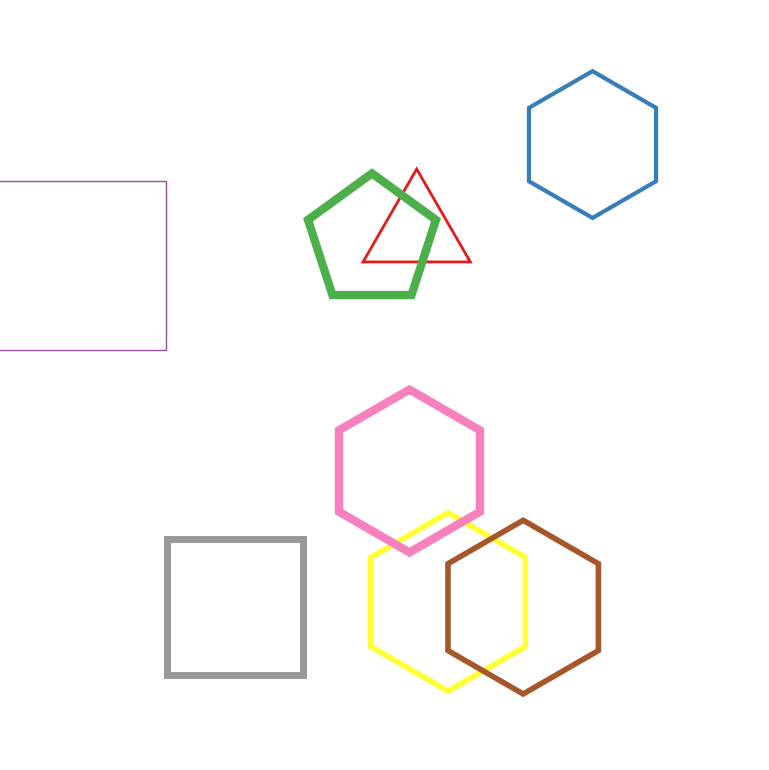[{"shape": "triangle", "thickness": 1, "radius": 0.4, "center": [0.541, 0.7]}, {"shape": "hexagon", "thickness": 1.5, "radius": 0.48, "center": [0.769, 0.812]}, {"shape": "pentagon", "thickness": 3, "radius": 0.44, "center": [0.483, 0.687]}, {"shape": "square", "thickness": 0.5, "radius": 0.55, "center": [0.106, 0.655]}, {"shape": "hexagon", "thickness": 2, "radius": 0.58, "center": [0.582, 0.218]}, {"shape": "hexagon", "thickness": 2, "radius": 0.56, "center": [0.679, 0.212]}, {"shape": "hexagon", "thickness": 3, "radius": 0.53, "center": [0.532, 0.388]}, {"shape": "square", "thickness": 2.5, "radius": 0.44, "center": [0.306, 0.211]}]